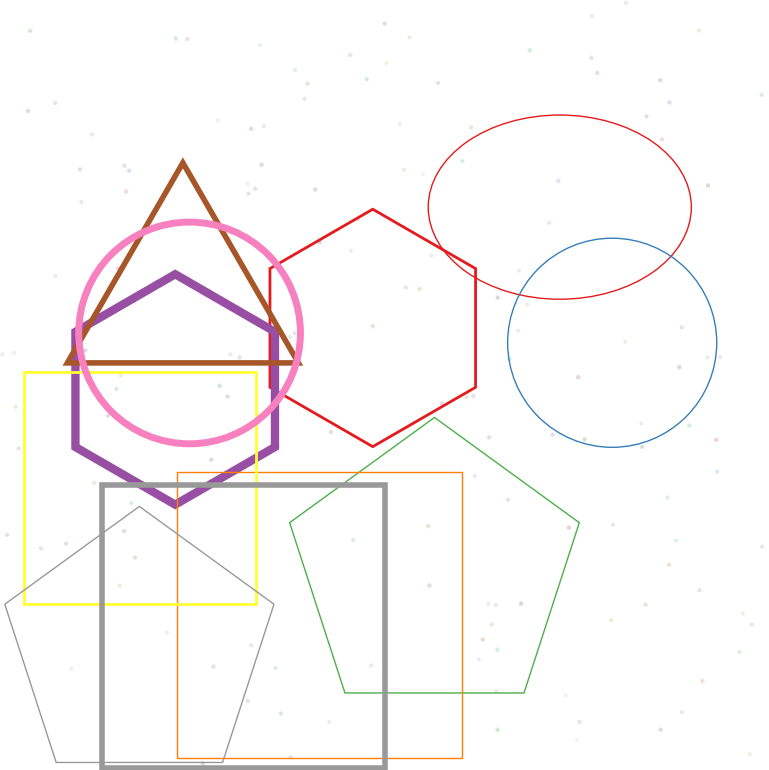[{"shape": "oval", "thickness": 0.5, "radius": 0.85, "center": [0.727, 0.731]}, {"shape": "hexagon", "thickness": 1, "radius": 0.77, "center": [0.484, 0.574]}, {"shape": "circle", "thickness": 0.5, "radius": 0.68, "center": [0.795, 0.555]}, {"shape": "pentagon", "thickness": 0.5, "radius": 0.99, "center": [0.564, 0.26]}, {"shape": "hexagon", "thickness": 3, "radius": 0.75, "center": [0.228, 0.494]}, {"shape": "square", "thickness": 0.5, "radius": 0.93, "center": [0.415, 0.202]}, {"shape": "square", "thickness": 1, "radius": 0.75, "center": [0.181, 0.366]}, {"shape": "triangle", "thickness": 2, "radius": 0.87, "center": [0.237, 0.615]}, {"shape": "circle", "thickness": 2.5, "radius": 0.72, "center": [0.246, 0.568]}, {"shape": "square", "thickness": 2, "radius": 0.92, "center": [0.317, 0.186]}, {"shape": "pentagon", "thickness": 0.5, "radius": 0.92, "center": [0.181, 0.158]}]